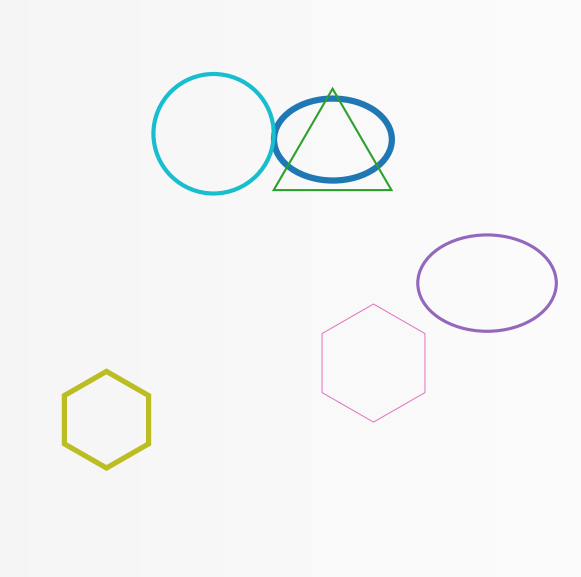[{"shape": "oval", "thickness": 3, "radius": 0.51, "center": [0.573, 0.757]}, {"shape": "triangle", "thickness": 1, "radius": 0.58, "center": [0.572, 0.728]}, {"shape": "oval", "thickness": 1.5, "radius": 0.6, "center": [0.838, 0.509]}, {"shape": "hexagon", "thickness": 0.5, "radius": 0.51, "center": [0.643, 0.37]}, {"shape": "hexagon", "thickness": 2.5, "radius": 0.42, "center": [0.183, 0.272]}, {"shape": "circle", "thickness": 2, "radius": 0.52, "center": [0.367, 0.768]}]